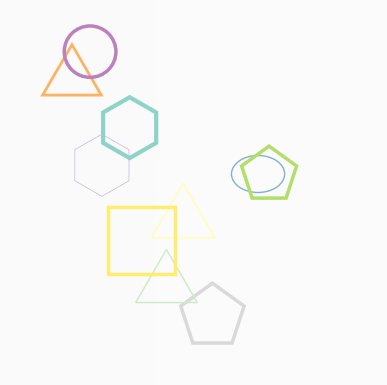[{"shape": "hexagon", "thickness": 3, "radius": 0.4, "center": [0.335, 0.668]}, {"shape": "triangle", "thickness": 1, "radius": 0.47, "center": [0.473, 0.429]}, {"shape": "hexagon", "thickness": 0.5, "radius": 0.4, "center": [0.263, 0.571]}, {"shape": "oval", "thickness": 1, "radius": 0.34, "center": [0.666, 0.548]}, {"shape": "triangle", "thickness": 2, "radius": 0.44, "center": [0.186, 0.797]}, {"shape": "pentagon", "thickness": 2.5, "radius": 0.37, "center": [0.694, 0.546]}, {"shape": "pentagon", "thickness": 2.5, "radius": 0.43, "center": [0.548, 0.178]}, {"shape": "circle", "thickness": 2.5, "radius": 0.33, "center": [0.232, 0.866]}, {"shape": "triangle", "thickness": 1, "radius": 0.46, "center": [0.43, 0.26]}, {"shape": "square", "thickness": 2.5, "radius": 0.43, "center": [0.365, 0.375]}]